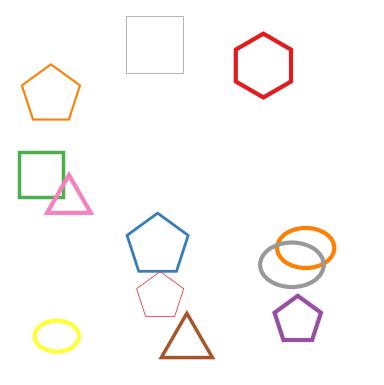[{"shape": "pentagon", "thickness": 0.5, "radius": 0.32, "center": [0.416, 0.23]}, {"shape": "hexagon", "thickness": 3, "radius": 0.41, "center": [0.684, 0.83]}, {"shape": "pentagon", "thickness": 2, "radius": 0.42, "center": [0.409, 0.363]}, {"shape": "square", "thickness": 2.5, "radius": 0.29, "center": [0.107, 0.547]}, {"shape": "pentagon", "thickness": 3, "radius": 0.32, "center": [0.773, 0.168]}, {"shape": "pentagon", "thickness": 1.5, "radius": 0.4, "center": [0.132, 0.754]}, {"shape": "oval", "thickness": 3, "radius": 0.37, "center": [0.794, 0.356]}, {"shape": "oval", "thickness": 3, "radius": 0.29, "center": [0.147, 0.127]}, {"shape": "triangle", "thickness": 2.5, "radius": 0.38, "center": [0.485, 0.11]}, {"shape": "triangle", "thickness": 3, "radius": 0.33, "center": [0.179, 0.48]}, {"shape": "square", "thickness": 0.5, "radius": 0.37, "center": [0.402, 0.884]}, {"shape": "oval", "thickness": 3, "radius": 0.41, "center": [0.758, 0.312]}]